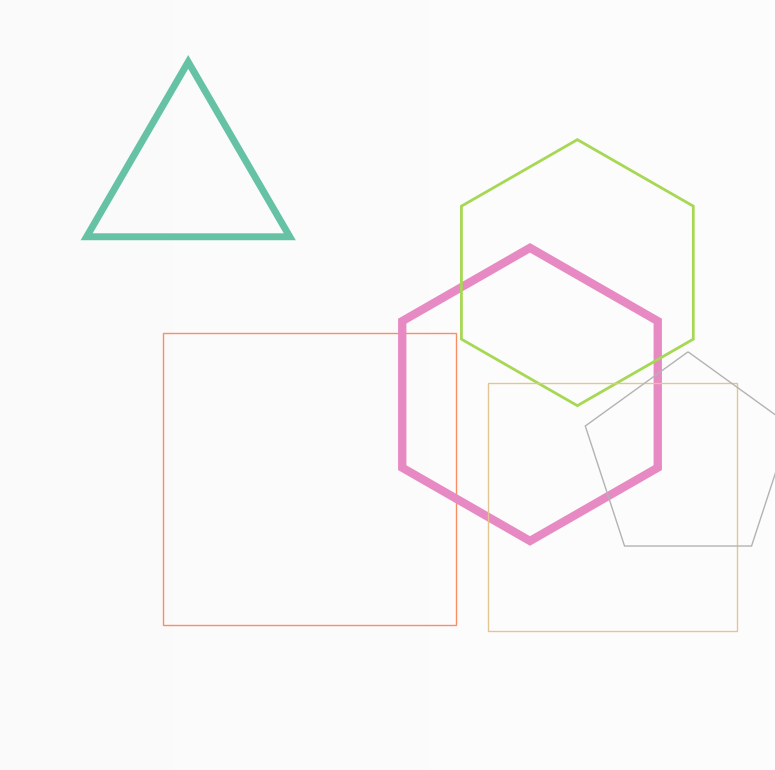[{"shape": "triangle", "thickness": 2.5, "radius": 0.76, "center": [0.243, 0.768]}, {"shape": "square", "thickness": 0.5, "radius": 0.95, "center": [0.4, 0.378]}, {"shape": "hexagon", "thickness": 3, "radius": 0.95, "center": [0.684, 0.488]}, {"shape": "hexagon", "thickness": 1, "radius": 0.86, "center": [0.745, 0.646]}, {"shape": "square", "thickness": 0.5, "radius": 0.8, "center": [0.79, 0.342]}, {"shape": "pentagon", "thickness": 0.5, "radius": 0.7, "center": [0.888, 0.404]}]